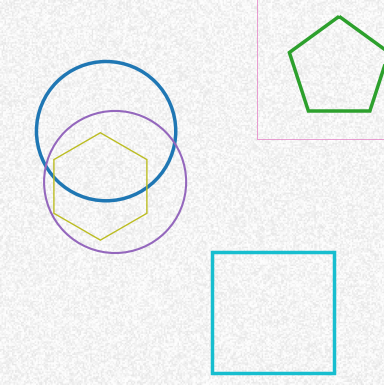[{"shape": "circle", "thickness": 2.5, "radius": 0.9, "center": [0.276, 0.659]}, {"shape": "pentagon", "thickness": 2.5, "radius": 0.68, "center": [0.881, 0.822]}, {"shape": "circle", "thickness": 1.5, "radius": 0.92, "center": [0.299, 0.527]}, {"shape": "square", "thickness": 0.5, "radius": 0.92, "center": [0.853, 0.824]}, {"shape": "hexagon", "thickness": 1, "radius": 0.7, "center": [0.261, 0.516]}, {"shape": "square", "thickness": 2.5, "radius": 0.79, "center": [0.709, 0.189]}]